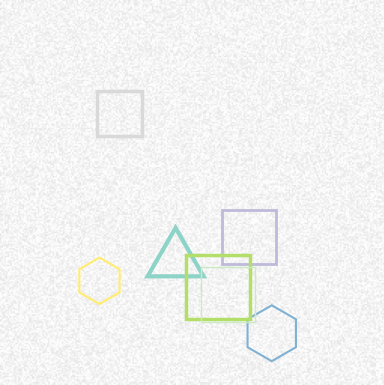[{"shape": "triangle", "thickness": 3, "radius": 0.42, "center": [0.456, 0.324]}, {"shape": "square", "thickness": 2, "radius": 0.35, "center": [0.647, 0.385]}, {"shape": "hexagon", "thickness": 1.5, "radius": 0.36, "center": [0.706, 0.134]}, {"shape": "square", "thickness": 2.5, "radius": 0.42, "center": [0.566, 0.254]}, {"shape": "square", "thickness": 2.5, "radius": 0.29, "center": [0.31, 0.706]}, {"shape": "square", "thickness": 1, "radius": 0.36, "center": [0.592, 0.235]}, {"shape": "hexagon", "thickness": 1.5, "radius": 0.3, "center": [0.258, 0.271]}]